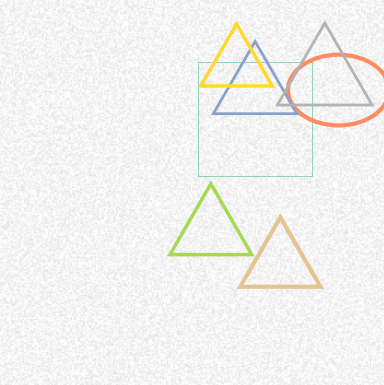[{"shape": "square", "thickness": 0.5, "radius": 0.74, "center": [0.662, 0.691]}, {"shape": "oval", "thickness": 3, "radius": 0.66, "center": [0.879, 0.766]}, {"shape": "triangle", "thickness": 2, "radius": 0.63, "center": [0.663, 0.767]}, {"shape": "triangle", "thickness": 2.5, "radius": 0.61, "center": [0.548, 0.4]}, {"shape": "triangle", "thickness": 2.5, "radius": 0.54, "center": [0.614, 0.83]}, {"shape": "triangle", "thickness": 3, "radius": 0.6, "center": [0.728, 0.315]}, {"shape": "triangle", "thickness": 2, "radius": 0.71, "center": [0.844, 0.798]}]